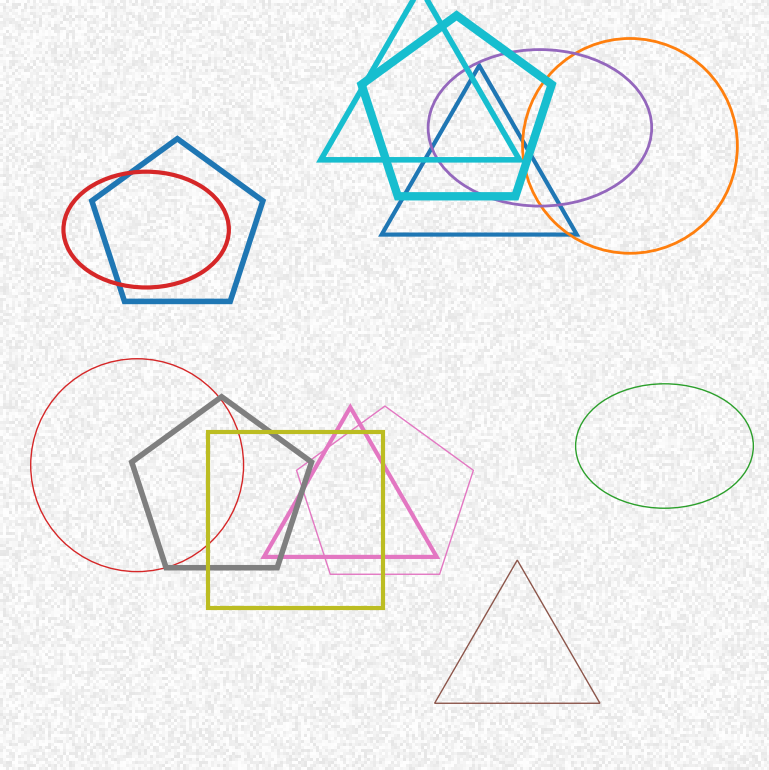[{"shape": "triangle", "thickness": 1.5, "radius": 0.73, "center": [0.622, 0.769]}, {"shape": "pentagon", "thickness": 2, "radius": 0.58, "center": [0.23, 0.703]}, {"shape": "circle", "thickness": 1, "radius": 0.7, "center": [0.818, 0.811]}, {"shape": "oval", "thickness": 0.5, "radius": 0.58, "center": [0.863, 0.421]}, {"shape": "circle", "thickness": 0.5, "radius": 0.69, "center": [0.178, 0.396]}, {"shape": "oval", "thickness": 1.5, "radius": 0.54, "center": [0.19, 0.702]}, {"shape": "oval", "thickness": 1, "radius": 0.73, "center": [0.701, 0.834]}, {"shape": "triangle", "thickness": 0.5, "radius": 0.62, "center": [0.672, 0.149]}, {"shape": "triangle", "thickness": 1.5, "radius": 0.65, "center": [0.455, 0.342]}, {"shape": "pentagon", "thickness": 0.5, "radius": 0.6, "center": [0.5, 0.352]}, {"shape": "pentagon", "thickness": 2, "radius": 0.61, "center": [0.288, 0.362]}, {"shape": "square", "thickness": 1.5, "radius": 0.57, "center": [0.384, 0.325]}, {"shape": "triangle", "thickness": 2, "radius": 0.74, "center": [0.546, 0.867]}, {"shape": "pentagon", "thickness": 3, "radius": 0.65, "center": [0.593, 0.85]}]